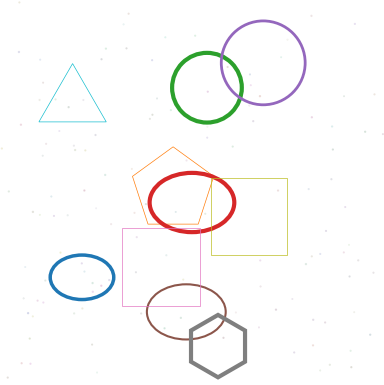[{"shape": "oval", "thickness": 2.5, "radius": 0.41, "center": [0.213, 0.28]}, {"shape": "pentagon", "thickness": 0.5, "radius": 0.55, "center": [0.45, 0.508]}, {"shape": "circle", "thickness": 3, "radius": 0.45, "center": [0.538, 0.772]}, {"shape": "oval", "thickness": 3, "radius": 0.55, "center": [0.499, 0.474]}, {"shape": "circle", "thickness": 2, "radius": 0.54, "center": [0.684, 0.837]}, {"shape": "oval", "thickness": 1.5, "radius": 0.51, "center": [0.484, 0.19]}, {"shape": "square", "thickness": 0.5, "radius": 0.5, "center": [0.418, 0.306]}, {"shape": "hexagon", "thickness": 3, "radius": 0.41, "center": [0.566, 0.101]}, {"shape": "square", "thickness": 0.5, "radius": 0.5, "center": [0.647, 0.438]}, {"shape": "triangle", "thickness": 0.5, "radius": 0.5, "center": [0.189, 0.734]}]